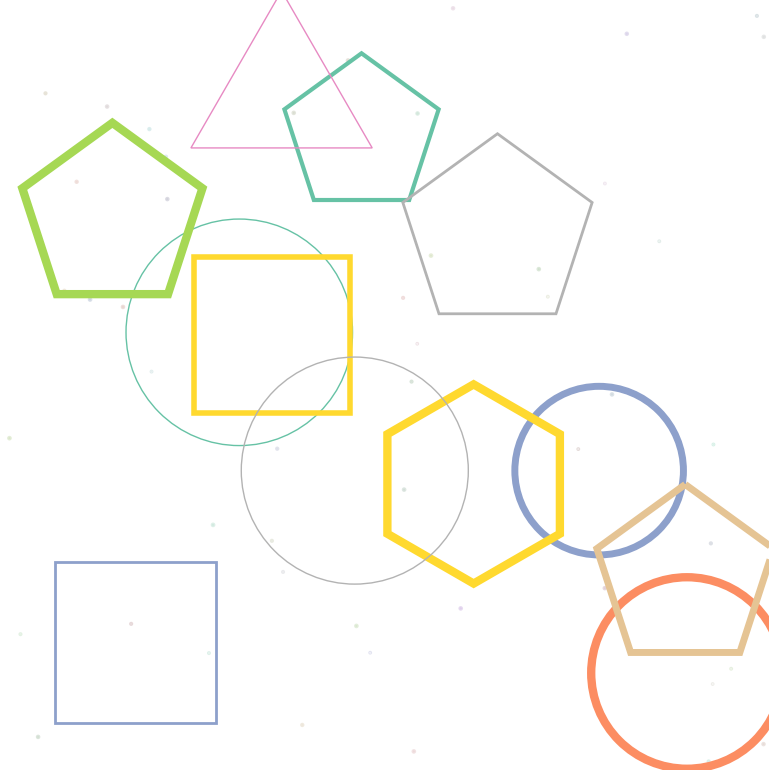[{"shape": "pentagon", "thickness": 1.5, "radius": 0.53, "center": [0.47, 0.825]}, {"shape": "circle", "thickness": 0.5, "radius": 0.74, "center": [0.311, 0.568]}, {"shape": "circle", "thickness": 3, "radius": 0.62, "center": [0.892, 0.126]}, {"shape": "circle", "thickness": 2.5, "radius": 0.55, "center": [0.778, 0.389]}, {"shape": "square", "thickness": 1, "radius": 0.52, "center": [0.176, 0.165]}, {"shape": "triangle", "thickness": 0.5, "radius": 0.68, "center": [0.366, 0.876]}, {"shape": "pentagon", "thickness": 3, "radius": 0.61, "center": [0.146, 0.717]}, {"shape": "hexagon", "thickness": 3, "radius": 0.65, "center": [0.615, 0.371]}, {"shape": "square", "thickness": 2, "radius": 0.51, "center": [0.353, 0.565]}, {"shape": "pentagon", "thickness": 2.5, "radius": 0.6, "center": [0.89, 0.25]}, {"shape": "circle", "thickness": 0.5, "radius": 0.74, "center": [0.461, 0.389]}, {"shape": "pentagon", "thickness": 1, "radius": 0.65, "center": [0.646, 0.697]}]